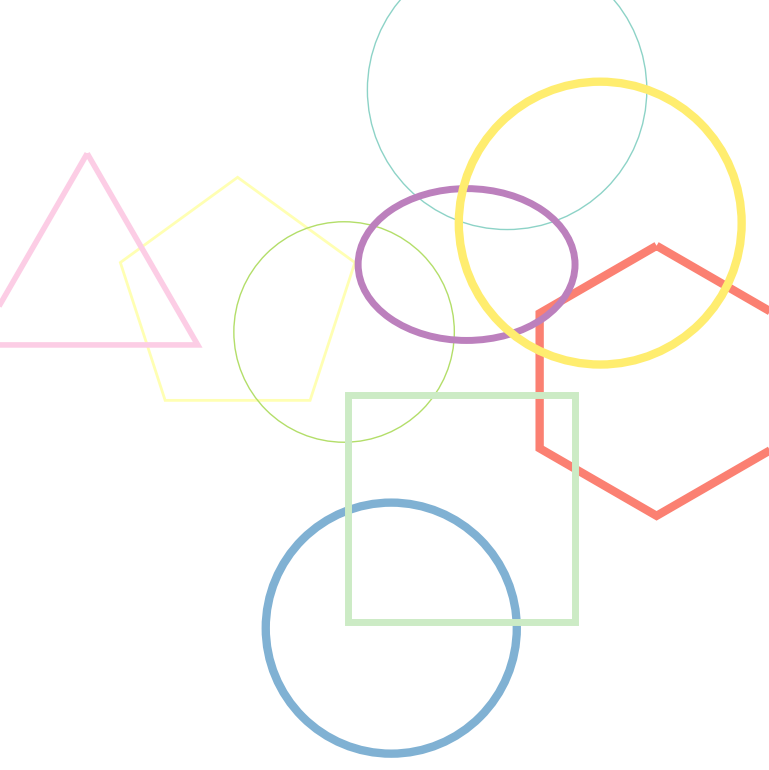[{"shape": "circle", "thickness": 0.5, "radius": 0.91, "center": [0.659, 0.883]}, {"shape": "pentagon", "thickness": 1, "radius": 0.8, "center": [0.309, 0.61]}, {"shape": "hexagon", "thickness": 3, "radius": 0.88, "center": [0.853, 0.505]}, {"shape": "circle", "thickness": 3, "radius": 0.82, "center": [0.508, 0.184]}, {"shape": "circle", "thickness": 0.5, "radius": 0.72, "center": [0.447, 0.569]}, {"shape": "triangle", "thickness": 2, "radius": 0.83, "center": [0.113, 0.635]}, {"shape": "oval", "thickness": 2.5, "radius": 0.7, "center": [0.606, 0.656]}, {"shape": "square", "thickness": 2.5, "radius": 0.74, "center": [0.6, 0.34]}, {"shape": "circle", "thickness": 3, "radius": 0.92, "center": [0.78, 0.71]}]